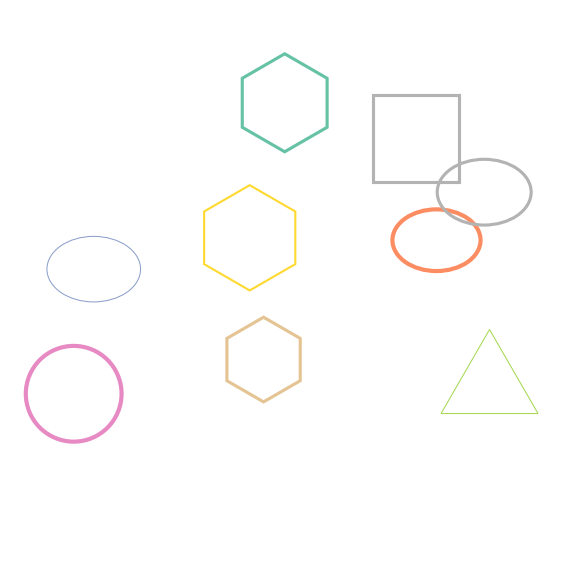[{"shape": "hexagon", "thickness": 1.5, "radius": 0.42, "center": [0.493, 0.821]}, {"shape": "oval", "thickness": 2, "radius": 0.38, "center": [0.756, 0.583]}, {"shape": "oval", "thickness": 0.5, "radius": 0.41, "center": [0.162, 0.533]}, {"shape": "circle", "thickness": 2, "radius": 0.41, "center": [0.128, 0.317]}, {"shape": "triangle", "thickness": 0.5, "radius": 0.48, "center": [0.848, 0.332]}, {"shape": "hexagon", "thickness": 1, "radius": 0.46, "center": [0.432, 0.587]}, {"shape": "hexagon", "thickness": 1.5, "radius": 0.37, "center": [0.456, 0.377]}, {"shape": "oval", "thickness": 1.5, "radius": 0.41, "center": [0.838, 0.666]}, {"shape": "square", "thickness": 1.5, "radius": 0.37, "center": [0.72, 0.759]}]